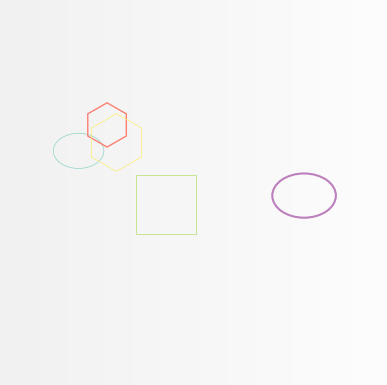[{"shape": "oval", "thickness": 0.5, "radius": 0.33, "center": [0.203, 0.608]}, {"shape": "hexagon", "thickness": 1, "radius": 0.29, "center": [0.276, 0.676]}, {"shape": "square", "thickness": 0.5, "radius": 0.38, "center": [0.428, 0.469]}, {"shape": "oval", "thickness": 1.5, "radius": 0.41, "center": [0.785, 0.492]}, {"shape": "hexagon", "thickness": 0.5, "radius": 0.38, "center": [0.301, 0.63]}]